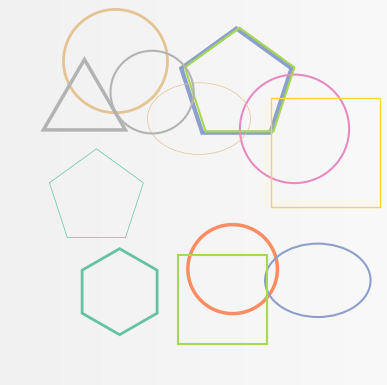[{"shape": "pentagon", "thickness": 0.5, "radius": 0.64, "center": [0.249, 0.486]}, {"shape": "hexagon", "thickness": 2, "radius": 0.56, "center": [0.309, 0.242]}, {"shape": "circle", "thickness": 2.5, "radius": 0.58, "center": [0.6, 0.301]}, {"shape": "pentagon", "thickness": 3, "radius": 0.75, "center": [0.61, 0.776]}, {"shape": "oval", "thickness": 1.5, "radius": 0.68, "center": [0.82, 0.272]}, {"shape": "circle", "thickness": 1.5, "radius": 0.7, "center": [0.76, 0.665]}, {"shape": "pentagon", "thickness": 1.5, "radius": 0.74, "center": [0.618, 0.779]}, {"shape": "square", "thickness": 1.5, "radius": 0.58, "center": [0.574, 0.223]}, {"shape": "square", "thickness": 1, "radius": 0.7, "center": [0.841, 0.604]}, {"shape": "oval", "thickness": 0.5, "radius": 0.66, "center": [0.513, 0.692]}, {"shape": "circle", "thickness": 2, "radius": 0.67, "center": [0.298, 0.841]}, {"shape": "circle", "thickness": 1.5, "radius": 0.54, "center": [0.393, 0.761]}, {"shape": "triangle", "thickness": 2.5, "radius": 0.61, "center": [0.218, 0.724]}]